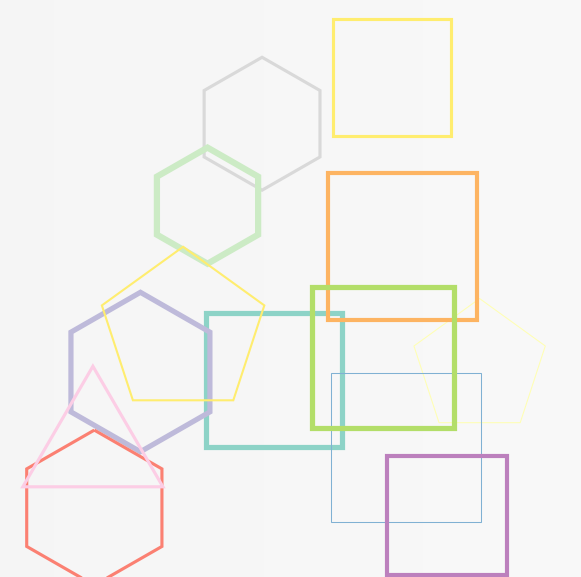[{"shape": "square", "thickness": 2.5, "radius": 0.58, "center": [0.471, 0.341]}, {"shape": "pentagon", "thickness": 0.5, "radius": 0.59, "center": [0.825, 0.363]}, {"shape": "hexagon", "thickness": 2.5, "radius": 0.69, "center": [0.242, 0.355]}, {"shape": "hexagon", "thickness": 1.5, "radius": 0.67, "center": [0.162, 0.12]}, {"shape": "square", "thickness": 0.5, "radius": 0.65, "center": [0.698, 0.224]}, {"shape": "square", "thickness": 2, "radius": 0.64, "center": [0.693, 0.572]}, {"shape": "square", "thickness": 2.5, "radius": 0.61, "center": [0.658, 0.381]}, {"shape": "triangle", "thickness": 1.5, "radius": 0.7, "center": [0.16, 0.226]}, {"shape": "hexagon", "thickness": 1.5, "radius": 0.58, "center": [0.451, 0.785]}, {"shape": "square", "thickness": 2, "radius": 0.51, "center": [0.769, 0.107]}, {"shape": "hexagon", "thickness": 3, "radius": 0.5, "center": [0.357, 0.643]}, {"shape": "square", "thickness": 1.5, "radius": 0.51, "center": [0.675, 0.865]}, {"shape": "pentagon", "thickness": 1, "radius": 0.73, "center": [0.315, 0.425]}]